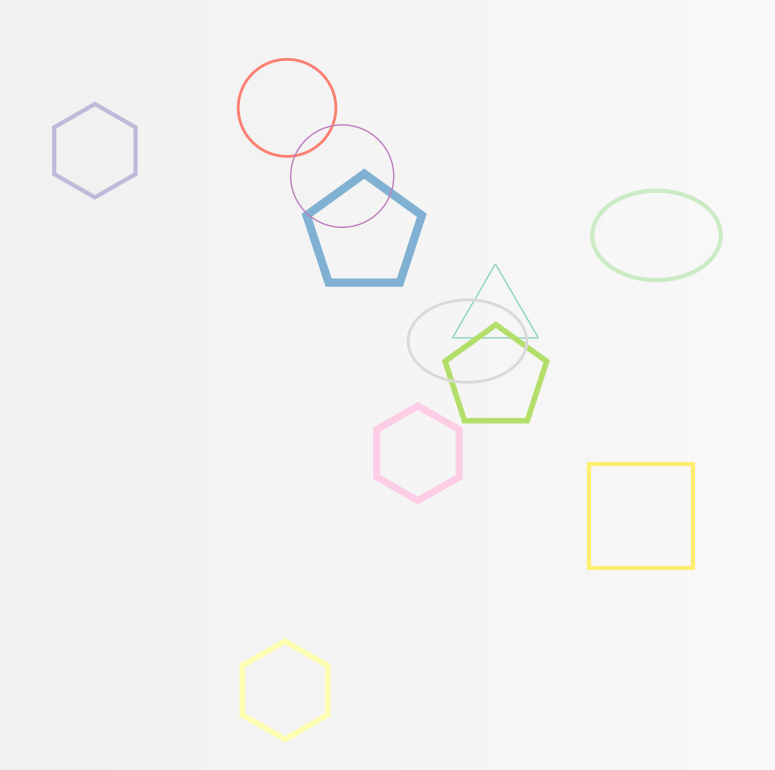[{"shape": "triangle", "thickness": 0.5, "radius": 0.32, "center": [0.639, 0.593]}, {"shape": "hexagon", "thickness": 2, "radius": 0.32, "center": [0.368, 0.104]}, {"shape": "hexagon", "thickness": 1.5, "radius": 0.3, "center": [0.122, 0.804]}, {"shape": "circle", "thickness": 1, "radius": 0.32, "center": [0.37, 0.86]}, {"shape": "pentagon", "thickness": 3, "radius": 0.39, "center": [0.47, 0.696]}, {"shape": "pentagon", "thickness": 2, "radius": 0.34, "center": [0.64, 0.509]}, {"shape": "hexagon", "thickness": 2.5, "radius": 0.31, "center": [0.539, 0.411]}, {"shape": "oval", "thickness": 1, "radius": 0.38, "center": [0.603, 0.557]}, {"shape": "circle", "thickness": 0.5, "radius": 0.33, "center": [0.442, 0.771]}, {"shape": "oval", "thickness": 1.5, "radius": 0.41, "center": [0.847, 0.694]}, {"shape": "square", "thickness": 1.5, "radius": 0.34, "center": [0.827, 0.33]}]